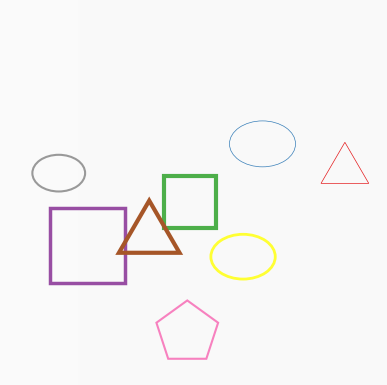[{"shape": "triangle", "thickness": 0.5, "radius": 0.36, "center": [0.89, 0.559]}, {"shape": "oval", "thickness": 0.5, "radius": 0.43, "center": [0.677, 0.626]}, {"shape": "square", "thickness": 3, "radius": 0.34, "center": [0.491, 0.476]}, {"shape": "square", "thickness": 2.5, "radius": 0.49, "center": [0.227, 0.363]}, {"shape": "oval", "thickness": 2, "radius": 0.42, "center": [0.627, 0.333]}, {"shape": "triangle", "thickness": 3, "radius": 0.45, "center": [0.385, 0.389]}, {"shape": "pentagon", "thickness": 1.5, "radius": 0.42, "center": [0.483, 0.136]}, {"shape": "oval", "thickness": 1.5, "radius": 0.34, "center": [0.152, 0.55]}]